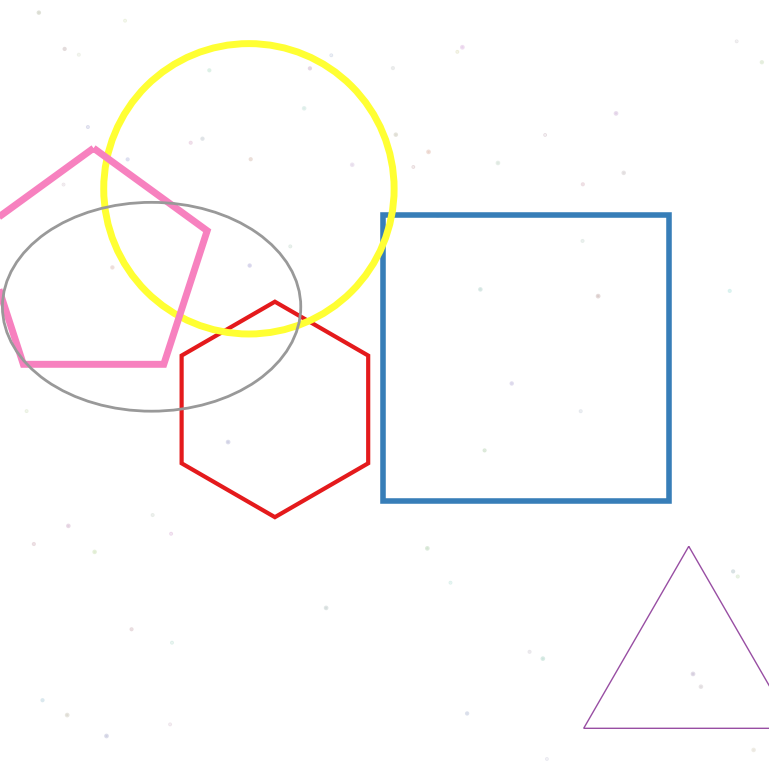[{"shape": "hexagon", "thickness": 1.5, "radius": 0.7, "center": [0.357, 0.468]}, {"shape": "square", "thickness": 2, "radius": 0.93, "center": [0.683, 0.535]}, {"shape": "triangle", "thickness": 0.5, "radius": 0.79, "center": [0.895, 0.133]}, {"shape": "circle", "thickness": 2.5, "radius": 0.94, "center": [0.323, 0.755]}, {"shape": "pentagon", "thickness": 2.5, "radius": 0.78, "center": [0.122, 0.652]}, {"shape": "oval", "thickness": 1, "radius": 0.97, "center": [0.197, 0.602]}]